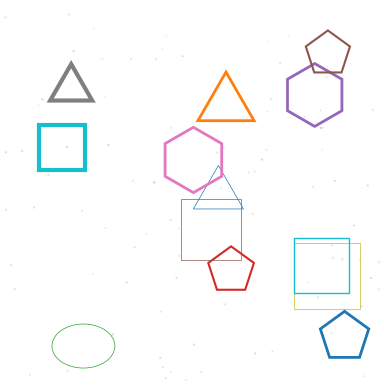[{"shape": "pentagon", "thickness": 2, "radius": 0.33, "center": [0.895, 0.125]}, {"shape": "triangle", "thickness": 0.5, "radius": 0.38, "center": [0.567, 0.495]}, {"shape": "triangle", "thickness": 2, "radius": 0.42, "center": [0.587, 0.729]}, {"shape": "oval", "thickness": 0.5, "radius": 0.41, "center": [0.217, 0.101]}, {"shape": "pentagon", "thickness": 1.5, "radius": 0.31, "center": [0.6, 0.298]}, {"shape": "hexagon", "thickness": 2, "radius": 0.41, "center": [0.817, 0.753]}, {"shape": "pentagon", "thickness": 1.5, "radius": 0.3, "center": [0.852, 0.861]}, {"shape": "square", "thickness": 0.5, "radius": 0.39, "center": [0.548, 0.405]}, {"shape": "hexagon", "thickness": 2, "radius": 0.42, "center": [0.502, 0.585]}, {"shape": "triangle", "thickness": 3, "radius": 0.31, "center": [0.185, 0.77]}, {"shape": "square", "thickness": 0.5, "radius": 0.43, "center": [0.849, 0.283]}, {"shape": "square", "thickness": 3, "radius": 0.29, "center": [0.161, 0.618]}, {"shape": "square", "thickness": 1, "radius": 0.36, "center": [0.835, 0.31]}]